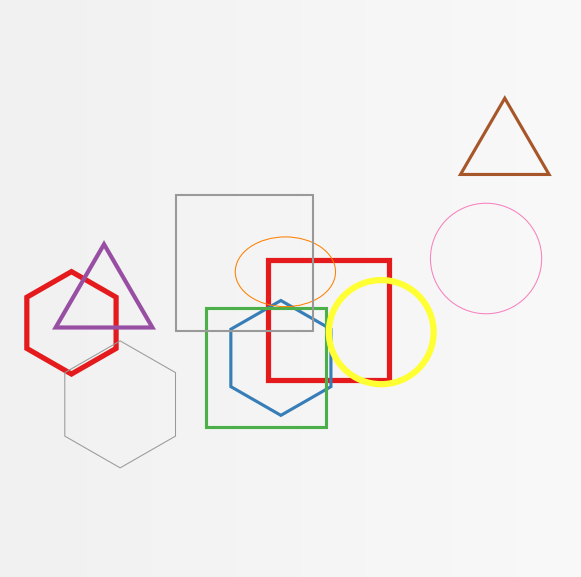[{"shape": "hexagon", "thickness": 2.5, "radius": 0.44, "center": [0.123, 0.44]}, {"shape": "square", "thickness": 2.5, "radius": 0.52, "center": [0.565, 0.445]}, {"shape": "hexagon", "thickness": 1.5, "radius": 0.5, "center": [0.483, 0.379]}, {"shape": "square", "thickness": 1.5, "radius": 0.52, "center": [0.457, 0.362]}, {"shape": "triangle", "thickness": 2, "radius": 0.48, "center": [0.179, 0.48]}, {"shape": "oval", "thickness": 0.5, "radius": 0.43, "center": [0.491, 0.529]}, {"shape": "circle", "thickness": 3, "radius": 0.45, "center": [0.656, 0.424]}, {"shape": "triangle", "thickness": 1.5, "radius": 0.44, "center": [0.868, 0.741]}, {"shape": "circle", "thickness": 0.5, "radius": 0.48, "center": [0.836, 0.552]}, {"shape": "hexagon", "thickness": 0.5, "radius": 0.55, "center": [0.207, 0.299]}, {"shape": "square", "thickness": 1, "radius": 0.59, "center": [0.421, 0.544]}]